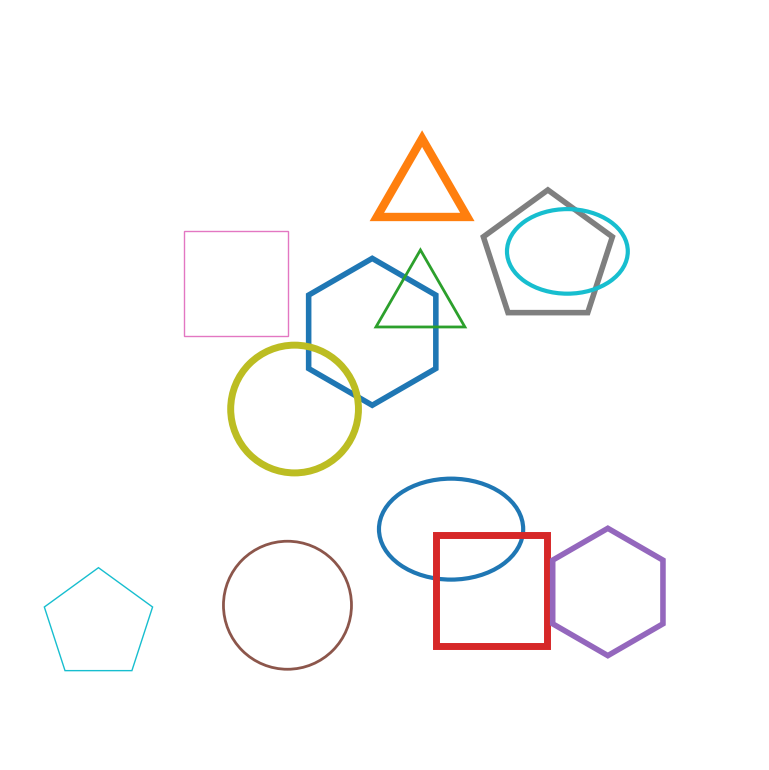[{"shape": "oval", "thickness": 1.5, "radius": 0.47, "center": [0.586, 0.313]}, {"shape": "hexagon", "thickness": 2, "radius": 0.48, "center": [0.483, 0.569]}, {"shape": "triangle", "thickness": 3, "radius": 0.34, "center": [0.548, 0.752]}, {"shape": "triangle", "thickness": 1, "radius": 0.33, "center": [0.546, 0.609]}, {"shape": "square", "thickness": 2.5, "radius": 0.36, "center": [0.638, 0.233]}, {"shape": "hexagon", "thickness": 2, "radius": 0.41, "center": [0.789, 0.231]}, {"shape": "circle", "thickness": 1, "radius": 0.42, "center": [0.373, 0.214]}, {"shape": "square", "thickness": 0.5, "radius": 0.34, "center": [0.307, 0.632]}, {"shape": "pentagon", "thickness": 2, "radius": 0.44, "center": [0.712, 0.665]}, {"shape": "circle", "thickness": 2.5, "radius": 0.41, "center": [0.383, 0.469]}, {"shape": "oval", "thickness": 1.5, "radius": 0.39, "center": [0.737, 0.674]}, {"shape": "pentagon", "thickness": 0.5, "radius": 0.37, "center": [0.128, 0.189]}]